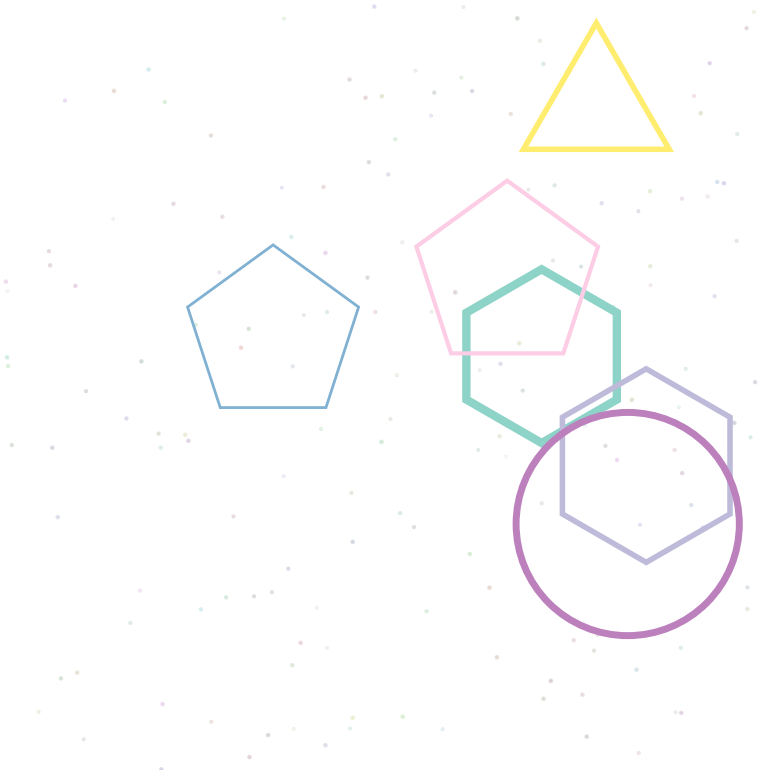[{"shape": "hexagon", "thickness": 3, "radius": 0.56, "center": [0.703, 0.537]}, {"shape": "hexagon", "thickness": 2, "radius": 0.63, "center": [0.839, 0.395]}, {"shape": "pentagon", "thickness": 1, "radius": 0.58, "center": [0.355, 0.565]}, {"shape": "pentagon", "thickness": 1.5, "radius": 0.62, "center": [0.659, 0.641]}, {"shape": "circle", "thickness": 2.5, "radius": 0.72, "center": [0.815, 0.319]}, {"shape": "triangle", "thickness": 2, "radius": 0.55, "center": [0.774, 0.861]}]